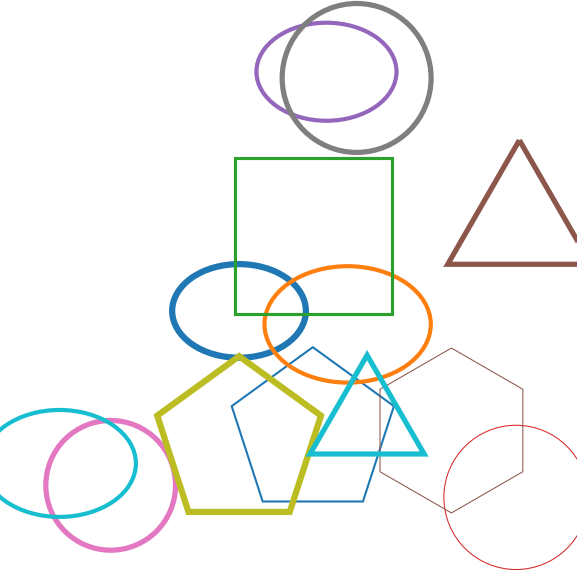[{"shape": "oval", "thickness": 3, "radius": 0.58, "center": [0.414, 0.461]}, {"shape": "pentagon", "thickness": 1, "radius": 0.74, "center": [0.542, 0.25]}, {"shape": "oval", "thickness": 2, "radius": 0.72, "center": [0.602, 0.437]}, {"shape": "square", "thickness": 1.5, "radius": 0.68, "center": [0.543, 0.591]}, {"shape": "circle", "thickness": 0.5, "radius": 0.62, "center": [0.893, 0.138]}, {"shape": "oval", "thickness": 2, "radius": 0.61, "center": [0.565, 0.875]}, {"shape": "triangle", "thickness": 2.5, "radius": 0.72, "center": [0.899, 0.613]}, {"shape": "hexagon", "thickness": 0.5, "radius": 0.71, "center": [0.782, 0.254]}, {"shape": "circle", "thickness": 2.5, "radius": 0.56, "center": [0.192, 0.159]}, {"shape": "circle", "thickness": 2.5, "radius": 0.64, "center": [0.618, 0.864]}, {"shape": "pentagon", "thickness": 3, "radius": 0.75, "center": [0.414, 0.233]}, {"shape": "triangle", "thickness": 2.5, "radius": 0.57, "center": [0.636, 0.27]}, {"shape": "oval", "thickness": 2, "radius": 0.66, "center": [0.103, 0.197]}]